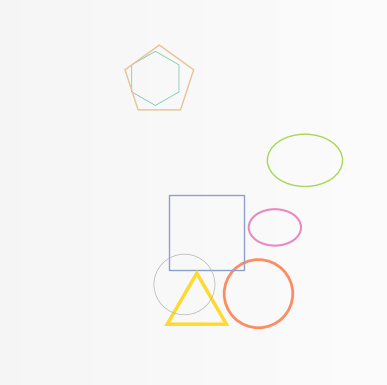[{"shape": "hexagon", "thickness": 0.5, "radius": 0.35, "center": [0.401, 0.796]}, {"shape": "circle", "thickness": 2, "radius": 0.44, "center": [0.667, 0.237]}, {"shape": "square", "thickness": 1, "radius": 0.48, "center": [0.532, 0.396]}, {"shape": "oval", "thickness": 1.5, "radius": 0.34, "center": [0.709, 0.409]}, {"shape": "oval", "thickness": 1, "radius": 0.49, "center": [0.787, 0.584]}, {"shape": "triangle", "thickness": 2.5, "radius": 0.44, "center": [0.508, 0.202]}, {"shape": "pentagon", "thickness": 1, "radius": 0.47, "center": [0.411, 0.79]}, {"shape": "circle", "thickness": 0.5, "radius": 0.39, "center": [0.476, 0.261]}]